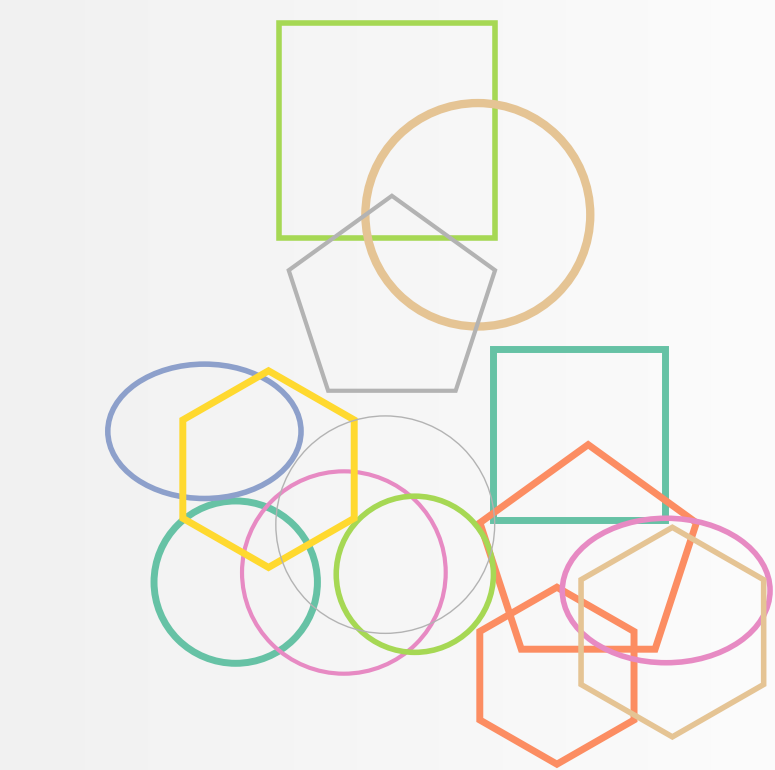[{"shape": "square", "thickness": 2.5, "radius": 0.56, "center": [0.747, 0.436]}, {"shape": "circle", "thickness": 2.5, "radius": 0.53, "center": [0.304, 0.244]}, {"shape": "hexagon", "thickness": 2.5, "radius": 0.57, "center": [0.719, 0.122]}, {"shape": "pentagon", "thickness": 2.5, "radius": 0.73, "center": [0.759, 0.276]}, {"shape": "oval", "thickness": 2, "radius": 0.62, "center": [0.264, 0.44]}, {"shape": "circle", "thickness": 1.5, "radius": 0.66, "center": [0.444, 0.256]}, {"shape": "oval", "thickness": 2, "radius": 0.67, "center": [0.86, 0.233]}, {"shape": "square", "thickness": 2, "radius": 0.7, "center": [0.5, 0.831]}, {"shape": "circle", "thickness": 2, "radius": 0.51, "center": [0.535, 0.254]}, {"shape": "hexagon", "thickness": 2.5, "radius": 0.64, "center": [0.346, 0.391]}, {"shape": "hexagon", "thickness": 2, "radius": 0.68, "center": [0.868, 0.179]}, {"shape": "circle", "thickness": 3, "radius": 0.73, "center": [0.617, 0.721]}, {"shape": "pentagon", "thickness": 1.5, "radius": 0.7, "center": [0.506, 0.606]}, {"shape": "circle", "thickness": 0.5, "radius": 0.71, "center": [0.497, 0.319]}]